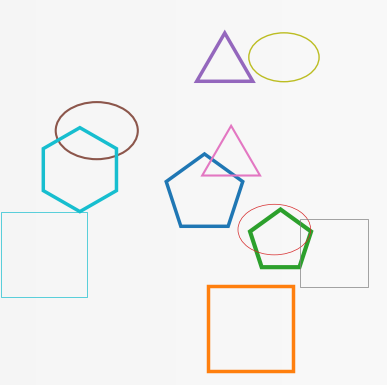[{"shape": "pentagon", "thickness": 2.5, "radius": 0.52, "center": [0.528, 0.496]}, {"shape": "square", "thickness": 2.5, "radius": 0.55, "center": [0.646, 0.146]}, {"shape": "pentagon", "thickness": 3, "radius": 0.41, "center": [0.724, 0.373]}, {"shape": "oval", "thickness": 0.5, "radius": 0.47, "center": [0.708, 0.404]}, {"shape": "triangle", "thickness": 2.5, "radius": 0.42, "center": [0.58, 0.831]}, {"shape": "oval", "thickness": 1.5, "radius": 0.53, "center": [0.25, 0.661]}, {"shape": "triangle", "thickness": 1.5, "radius": 0.43, "center": [0.596, 0.587]}, {"shape": "square", "thickness": 0.5, "radius": 0.44, "center": [0.863, 0.343]}, {"shape": "oval", "thickness": 1, "radius": 0.45, "center": [0.733, 0.851]}, {"shape": "square", "thickness": 0.5, "radius": 0.55, "center": [0.114, 0.338]}, {"shape": "hexagon", "thickness": 2.5, "radius": 0.55, "center": [0.206, 0.559]}]